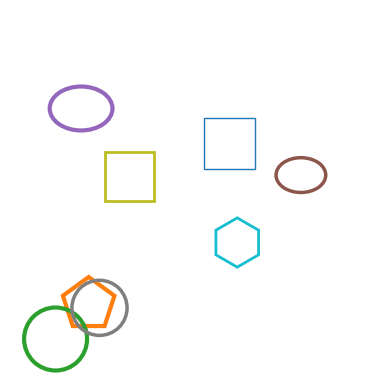[{"shape": "square", "thickness": 1, "radius": 0.33, "center": [0.596, 0.627]}, {"shape": "pentagon", "thickness": 3, "radius": 0.35, "center": [0.23, 0.21]}, {"shape": "circle", "thickness": 3, "radius": 0.41, "center": [0.144, 0.119]}, {"shape": "oval", "thickness": 3, "radius": 0.41, "center": [0.211, 0.718]}, {"shape": "oval", "thickness": 2.5, "radius": 0.32, "center": [0.782, 0.545]}, {"shape": "circle", "thickness": 2.5, "radius": 0.36, "center": [0.258, 0.2]}, {"shape": "square", "thickness": 2, "radius": 0.32, "center": [0.336, 0.542]}, {"shape": "hexagon", "thickness": 2, "radius": 0.32, "center": [0.616, 0.37]}]